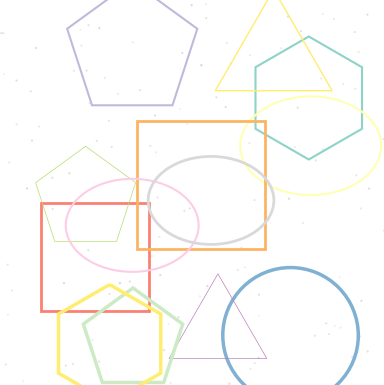[{"shape": "hexagon", "thickness": 1.5, "radius": 0.8, "center": [0.802, 0.745]}, {"shape": "oval", "thickness": 1.5, "radius": 0.92, "center": [0.807, 0.622]}, {"shape": "pentagon", "thickness": 1.5, "radius": 0.89, "center": [0.343, 0.87]}, {"shape": "square", "thickness": 2, "radius": 0.7, "center": [0.247, 0.332]}, {"shape": "circle", "thickness": 2.5, "radius": 0.88, "center": [0.755, 0.129]}, {"shape": "square", "thickness": 2, "radius": 0.84, "center": [0.522, 0.519]}, {"shape": "pentagon", "thickness": 0.5, "radius": 0.68, "center": [0.222, 0.483]}, {"shape": "oval", "thickness": 1.5, "radius": 0.86, "center": [0.343, 0.415]}, {"shape": "oval", "thickness": 2, "radius": 0.82, "center": [0.548, 0.479]}, {"shape": "triangle", "thickness": 0.5, "radius": 0.73, "center": [0.566, 0.142]}, {"shape": "pentagon", "thickness": 2.5, "radius": 0.68, "center": [0.345, 0.116]}, {"shape": "triangle", "thickness": 1, "radius": 0.88, "center": [0.711, 0.852]}, {"shape": "hexagon", "thickness": 2.5, "radius": 0.77, "center": [0.285, 0.107]}]